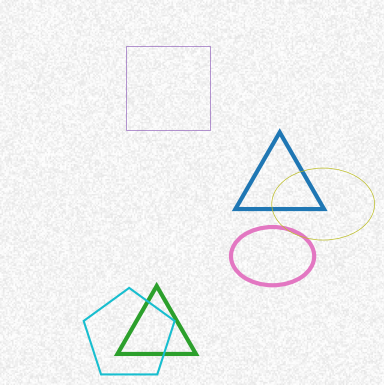[{"shape": "triangle", "thickness": 3, "radius": 0.66, "center": [0.727, 0.523]}, {"shape": "triangle", "thickness": 3, "radius": 0.59, "center": [0.407, 0.139]}, {"shape": "square", "thickness": 0.5, "radius": 0.55, "center": [0.437, 0.772]}, {"shape": "oval", "thickness": 3, "radius": 0.54, "center": [0.708, 0.335]}, {"shape": "oval", "thickness": 0.5, "radius": 0.67, "center": [0.839, 0.47]}, {"shape": "pentagon", "thickness": 1.5, "radius": 0.62, "center": [0.335, 0.128]}]